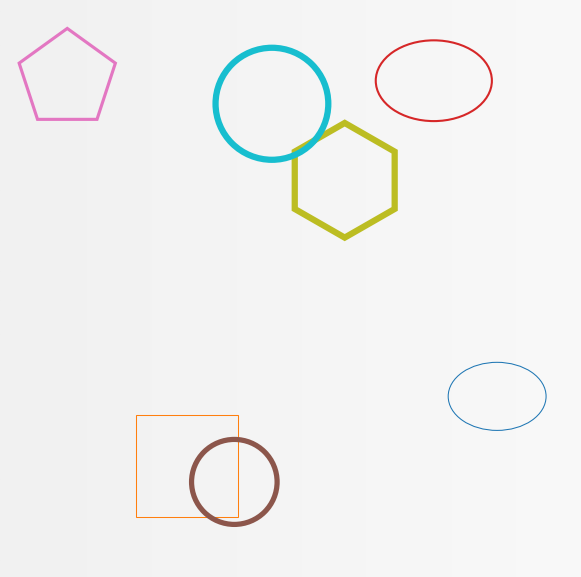[{"shape": "oval", "thickness": 0.5, "radius": 0.42, "center": [0.855, 0.313]}, {"shape": "square", "thickness": 0.5, "radius": 0.44, "center": [0.322, 0.193]}, {"shape": "oval", "thickness": 1, "radius": 0.5, "center": [0.746, 0.859]}, {"shape": "circle", "thickness": 2.5, "radius": 0.37, "center": [0.403, 0.165]}, {"shape": "pentagon", "thickness": 1.5, "radius": 0.44, "center": [0.116, 0.863]}, {"shape": "hexagon", "thickness": 3, "radius": 0.5, "center": [0.593, 0.687]}, {"shape": "circle", "thickness": 3, "radius": 0.48, "center": [0.468, 0.819]}]